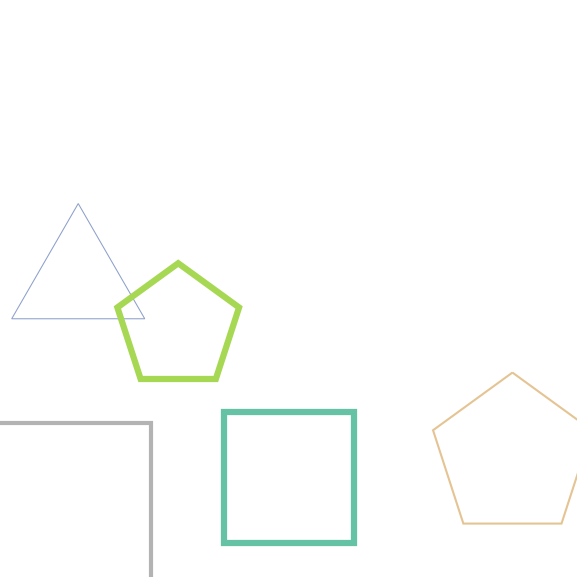[{"shape": "square", "thickness": 3, "radius": 0.56, "center": [0.5, 0.172]}, {"shape": "triangle", "thickness": 0.5, "radius": 0.67, "center": [0.135, 0.514]}, {"shape": "pentagon", "thickness": 3, "radius": 0.55, "center": [0.309, 0.432]}, {"shape": "pentagon", "thickness": 1, "radius": 0.72, "center": [0.887, 0.209]}, {"shape": "square", "thickness": 2, "radius": 0.72, "center": [0.118, 0.123]}]